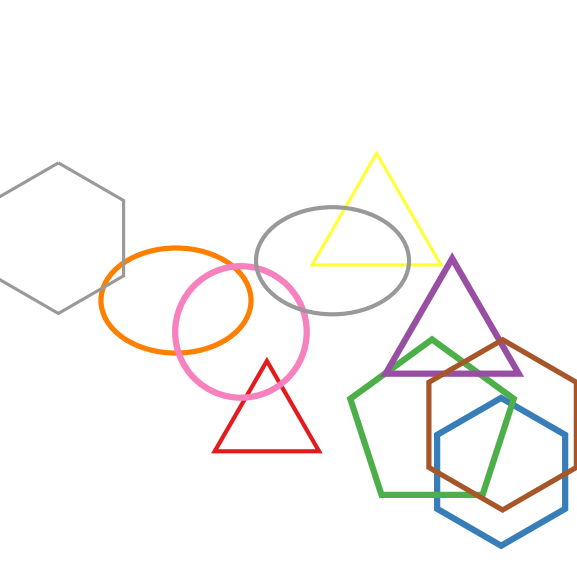[{"shape": "triangle", "thickness": 2, "radius": 0.52, "center": [0.462, 0.27]}, {"shape": "hexagon", "thickness": 3, "radius": 0.64, "center": [0.868, 0.182]}, {"shape": "pentagon", "thickness": 3, "radius": 0.74, "center": [0.748, 0.263]}, {"shape": "triangle", "thickness": 3, "radius": 0.67, "center": [0.783, 0.419]}, {"shape": "oval", "thickness": 2.5, "radius": 0.65, "center": [0.305, 0.479]}, {"shape": "triangle", "thickness": 1.5, "radius": 0.64, "center": [0.652, 0.605]}, {"shape": "hexagon", "thickness": 2.5, "radius": 0.74, "center": [0.87, 0.263]}, {"shape": "circle", "thickness": 3, "radius": 0.57, "center": [0.417, 0.424]}, {"shape": "oval", "thickness": 2, "radius": 0.66, "center": [0.576, 0.548]}, {"shape": "hexagon", "thickness": 1.5, "radius": 0.65, "center": [0.101, 0.587]}]